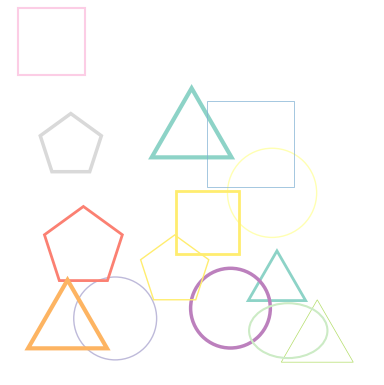[{"shape": "triangle", "thickness": 3, "radius": 0.6, "center": [0.498, 0.651]}, {"shape": "triangle", "thickness": 2, "radius": 0.43, "center": [0.719, 0.262]}, {"shape": "circle", "thickness": 1, "radius": 0.58, "center": [0.707, 0.499]}, {"shape": "circle", "thickness": 1, "radius": 0.54, "center": [0.299, 0.173]}, {"shape": "pentagon", "thickness": 2, "radius": 0.53, "center": [0.217, 0.357]}, {"shape": "square", "thickness": 0.5, "radius": 0.56, "center": [0.651, 0.626]}, {"shape": "triangle", "thickness": 3, "radius": 0.59, "center": [0.175, 0.154]}, {"shape": "triangle", "thickness": 0.5, "radius": 0.54, "center": [0.824, 0.113]}, {"shape": "square", "thickness": 1.5, "radius": 0.43, "center": [0.134, 0.893]}, {"shape": "pentagon", "thickness": 2.5, "radius": 0.42, "center": [0.184, 0.622]}, {"shape": "circle", "thickness": 2.5, "radius": 0.52, "center": [0.599, 0.2]}, {"shape": "oval", "thickness": 1.5, "radius": 0.51, "center": [0.749, 0.141]}, {"shape": "square", "thickness": 2, "radius": 0.41, "center": [0.538, 0.421]}, {"shape": "pentagon", "thickness": 1, "radius": 0.47, "center": [0.454, 0.297]}]